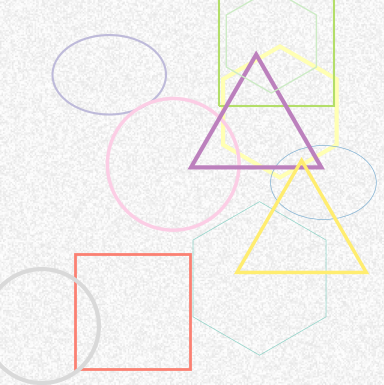[{"shape": "hexagon", "thickness": 0.5, "radius": 1.0, "center": [0.674, 0.277]}, {"shape": "hexagon", "thickness": 3, "radius": 0.85, "center": [0.727, 0.709]}, {"shape": "oval", "thickness": 1.5, "radius": 0.74, "center": [0.284, 0.806]}, {"shape": "square", "thickness": 2, "radius": 0.74, "center": [0.345, 0.19]}, {"shape": "oval", "thickness": 0.5, "radius": 0.69, "center": [0.84, 0.526]}, {"shape": "square", "thickness": 1.5, "radius": 0.74, "center": [0.719, 0.874]}, {"shape": "circle", "thickness": 2.5, "radius": 0.86, "center": [0.45, 0.573]}, {"shape": "circle", "thickness": 3, "radius": 0.74, "center": [0.109, 0.153]}, {"shape": "triangle", "thickness": 3, "radius": 0.98, "center": [0.665, 0.663]}, {"shape": "hexagon", "thickness": 1, "radius": 0.68, "center": [0.705, 0.894]}, {"shape": "triangle", "thickness": 2.5, "radius": 0.97, "center": [0.783, 0.389]}]